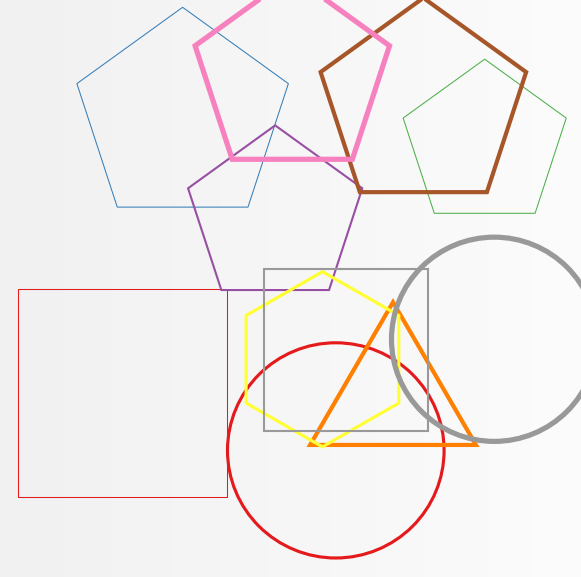[{"shape": "circle", "thickness": 1.5, "radius": 0.93, "center": [0.578, 0.219]}, {"shape": "square", "thickness": 0.5, "radius": 0.9, "center": [0.211, 0.319]}, {"shape": "pentagon", "thickness": 0.5, "radius": 0.96, "center": [0.314, 0.795]}, {"shape": "pentagon", "thickness": 0.5, "radius": 0.74, "center": [0.834, 0.749]}, {"shape": "pentagon", "thickness": 1, "radius": 0.79, "center": [0.473, 0.624]}, {"shape": "triangle", "thickness": 2, "radius": 0.82, "center": [0.676, 0.311]}, {"shape": "hexagon", "thickness": 1.5, "radius": 0.76, "center": [0.555, 0.377]}, {"shape": "pentagon", "thickness": 2, "radius": 0.93, "center": [0.728, 0.817]}, {"shape": "pentagon", "thickness": 2.5, "radius": 0.88, "center": [0.503, 0.866]}, {"shape": "circle", "thickness": 2.5, "radius": 0.88, "center": [0.85, 0.412]}, {"shape": "square", "thickness": 1, "radius": 0.7, "center": [0.595, 0.393]}]